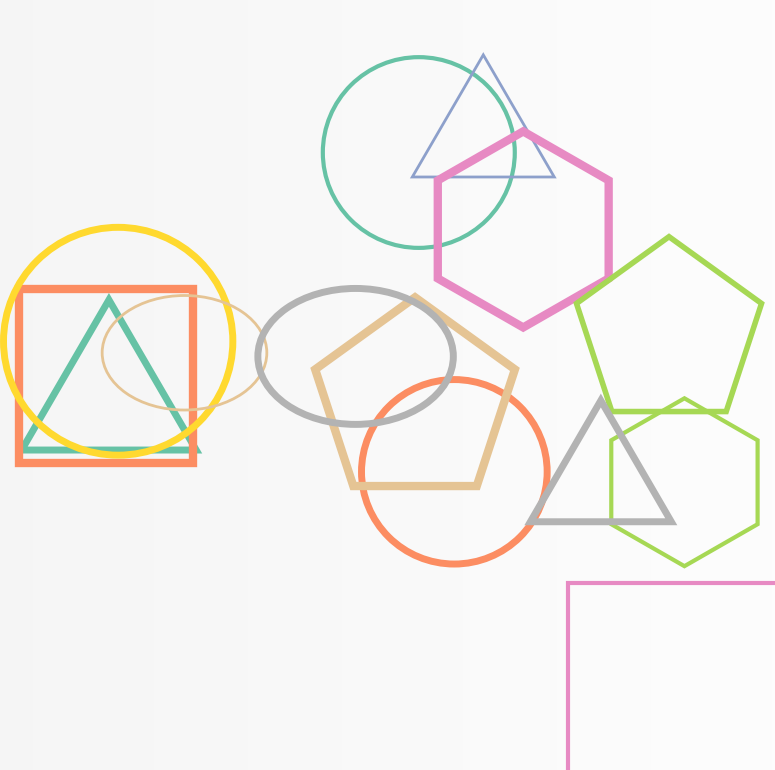[{"shape": "triangle", "thickness": 2.5, "radius": 0.65, "center": [0.141, 0.481]}, {"shape": "circle", "thickness": 1.5, "radius": 0.62, "center": [0.54, 0.802]}, {"shape": "circle", "thickness": 2.5, "radius": 0.6, "center": [0.586, 0.387]}, {"shape": "square", "thickness": 3, "radius": 0.56, "center": [0.137, 0.512]}, {"shape": "triangle", "thickness": 1, "radius": 0.53, "center": [0.624, 0.823]}, {"shape": "square", "thickness": 1.5, "radius": 0.71, "center": [0.875, 0.101]}, {"shape": "hexagon", "thickness": 3, "radius": 0.64, "center": [0.675, 0.702]}, {"shape": "pentagon", "thickness": 2, "radius": 0.63, "center": [0.863, 0.567]}, {"shape": "hexagon", "thickness": 1.5, "radius": 0.55, "center": [0.883, 0.374]}, {"shape": "circle", "thickness": 2.5, "radius": 0.74, "center": [0.152, 0.557]}, {"shape": "oval", "thickness": 1, "radius": 0.53, "center": [0.238, 0.542]}, {"shape": "pentagon", "thickness": 3, "radius": 0.68, "center": [0.536, 0.478]}, {"shape": "triangle", "thickness": 2.5, "radius": 0.52, "center": [0.775, 0.375]}, {"shape": "oval", "thickness": 2.5, "radius": 0.63, "center": [0.459, 0.537]}]